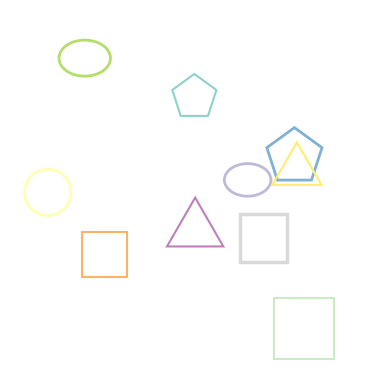[{"shape": "pentagon", "thickness": 1.5, "radius": 0.3, "center": [0.505, 0.748]}, {"shape": "circle", "thickness": 2, "radius": 0.3, "center": [0.124, 0.5]}, {"shape": "oval", "thickness": 2, "radius": 0.3, "center": [0.643, 0.533]}, {"shape": "pentagon", "thickness": 2, "radius": 0.38, "center": [0.765, 0.593]}, {"shape": "square", "thickness": 1.5, "radius": 0.29, "center": [0.271, 0.339]}, {"shape": "oval", "thickness": 2, "radius": 0.33, "center": [0.22, 0.849]}, {"shape": "square", "thickness": 2.5, "radius": 0.31, "center": [0.684, 0.382]}, {"shape": "triangle", "thickness": 1.5, "radius": 0.42, "center": [0.507, 0.402]}, {"shape": "square", "thickness": 1.5, "radius": 0.39, "center": [0.789, 0.147]}, {"shape": "triangle", "thickness": 1.5, "radius": 0.37, "center": [0.771, 0.557]}]